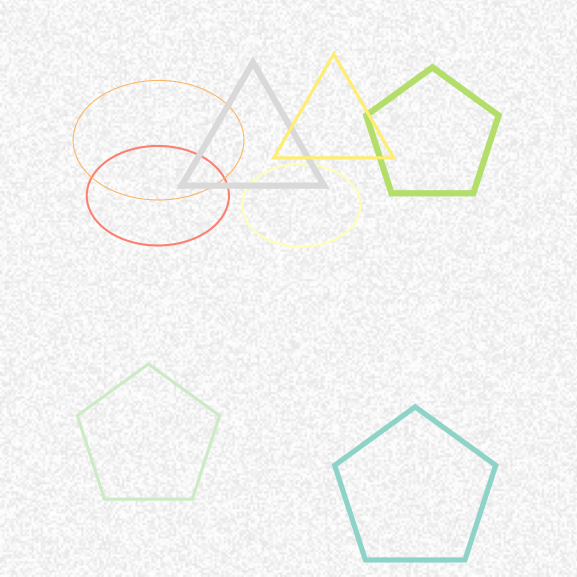[{"shape": "pentagon", "thickness": 2.5, "radius": 0.73, "center": [0.719, 0.148]}, {"shape": "oval", "thickness": 1, "radius": 0.51, "center": [0.522, 0.644]}, {"shape": "oval", "thickness": 1, "radius": 0.62, "center": [0.273, 0.66]}, {"shape": "oval", "thickness": 0.5, "radius": 0.74, "center": [0.275, 0.756]}, {"shape": "pentagon", "thickness": 3, "radius": 0.6, "center": [0.749, 0.762]}, {"shape": "triangle", "thickness": 3, "radius": 0.71, "center": [0.438, 0.749]}, {"shape": "pentagon", "thickness": 1.5, "radius": 0.65, "center": [0.257, 0.239]}, {"shape": "triangle", "thickness": 1.5, "radius": 0.6, "center": [0.578, 0.786]}]